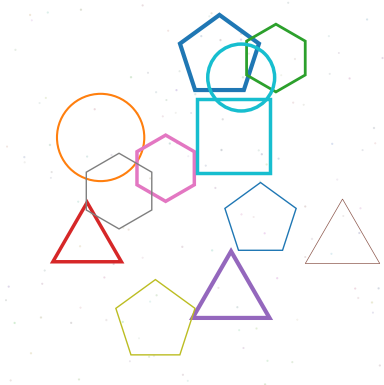[{"shape": "pentagon", "thickness": 1, "radius": 0.49, "center": [0.677, 0.429]}, {"shape": "pentagon", "thickness": 3, "radius": 0.54, "center": [0.57, 0.853]}, {"shape": "circle", "thickness": 1.5, "radius": 0.57, "center": [0.261, 0.643]}, {"shape": "hexagon", "thickness": 2, "radius": 0.44, "center": [0.717, 0.849]}, {"shape": "triangle", "thickness": 2.5, "radius": 0.51, "center": [0.226, 0.371]}, {"shape": "triangle", "thickness": 3, "radius": 0.58, "center": [0.6, 0.232]}, {"shape": "triangle", "thickness": 0.5, "radius": 0.56, "center": [0.89, 0.371]}, {"shape": "hexagon", "thickness": 2.5, "radius": 0.43, "center": [0.43, 0.563]}, {"shape": "hexagon", "thickness": 1, "radius": 0.49, "center": [0.309, 0.504]}, {"shape": "pentagon", "thickness": 1, "radius": 0.54, "center": [0.404, 0.166]}, {"shape": "square", "thickness": 2.5, "radius": 0.47, "center": [0.606, 0.647]}, {"shape": "circle", "thickness": 2.5, "radius": 0.43, "center": [0.626, 0.799]}]